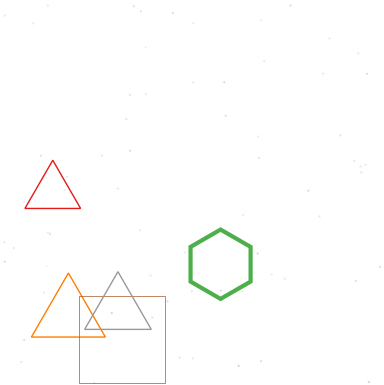[{"shape": "triangle", "thickness": 1, "radius": 0.42, "center": [0.137, 0.5]}, {"shape": "hexagon", "thickness": 3, "radius": 0.45, "center": [0.573, 0.314]}, {"shape": "triangle", "thickness": 1, "radius": 0.55, "center": [0.178, 0.18]}, {"shape": "square", "thickness": 0.5, "radius": 0.56, "center": [0.317, 0.119]}, {"shape": "triangle", "thickness": 1, "radius": 0.5, "center": [0.306, 0.194]}]